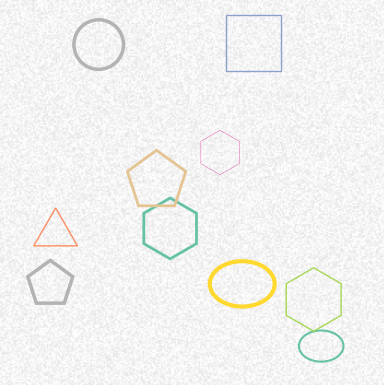[{"shape": "oval", "thickness": 1.5, "radius": 0.29, "center": [0.834, 0.101]}, {"shape": "hexagon", "thickness": 2, "radius": 0.39, "center": [0.442, 0.407]}, {"shape": "triangle", "thickness": 1, "radius": 0.33, "center": [0.144, 0.394]}, {"shape": "square", "thickness": 1, "radius": 0.36, "center": [0.658, 0.888]}, {"shape": "hexagon", "thickness": 0.5, "radius": 0.29, "center": [0.572, 0.604]}, {"shape": "hexagon", "thickness": 1, "radius": 0.41, "center": [0.815, 0.222]}, {"shape": "oval", "thickness": 3, "radius": 0.42, "center": [0.629, 0.263]}, {"shape": "pentagon", "thickness": 2, "radius": 0.4, "center": [0.407, 0.53]}, {"shape": "pentagon", "thickness": 2.5, "radius": 0.31, "center": [0.131, 0.262]}, {"shape": "circle", "thickness": 2.5, "radius": 0.32, "center": [0.256, 0.884]}]